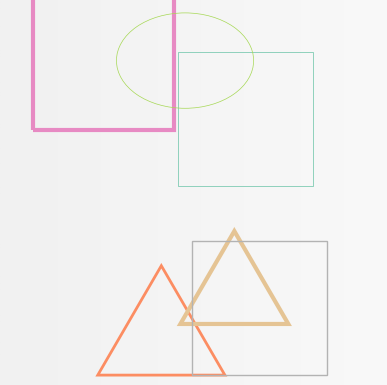[{"shape": "square", "thickness": 0.5, "radius": 0.87, "center": [0.633, 0.691]}, {"shape": "triangle", "thickness": 2, "radius": 0.95, "center": [0.416, 0.12]}, {"shape": "square", "thickness": 3, "radius": 0.91, "center": [0.268, 0.844]}, {"shape": "oval", "thickness": 0.5, "radius": 0.88, "center": [0.478, 0.843]}, {"shape": "triangle", "thickness": 3, "radius": 0.8, "center": [0.605, 0.239]}, {"shape": "square", "thickness": 1, "radius": 0.87, "center": [0.669, 0.2]}]